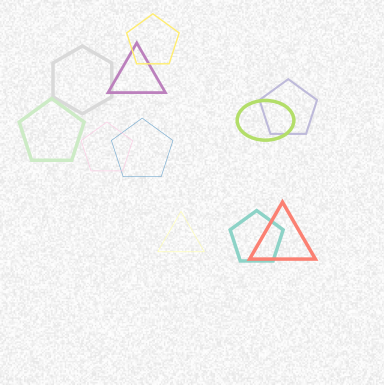[{"shape": "pentagon", "thickness": 2.5, "radius": 0.36, "center": [0.667, 0.381]}, {"shape": "triangle", "thickness": 0.5, "radius": 0.35, "center": [0.47, 0.381]}, {"shape": "pentagon", "thickness": 1.5, "radius": 0.39, "center": [0.749, 0.716]}, {"shape": "triangle", "thickness": 2.5, "radius": 0.49, "center": [0.734, 0.376]}, {"shape": "pentagon", "thickness": 0.5, "radius": 0.42, "center": [0.369, 0.609]}, {"shape": "oval", "thickness": 2.5, "radius": 0.37, "center": [0.69, 0.687]}, {"shape": "pentagon", "thickness": 0.5, "radius": 0.35, "center": [0.278, 0.613]}, {"shape": "hexagon", "thickness": 2.5, "radius": 0.44, "center": [0.214, 0.792]}, {"shape": "triangle", "thickness": 2, "radius": 0.43, "center": [0.355, 0.803]}, {"shape": "pentagon", "thickness": 2.5, "radius": 0.44, "center": [0.134, 0.656]}, {"shape": "pentagon", "thickness": 1, "radius": 0.36, "center": [0.397, 0.892]}]